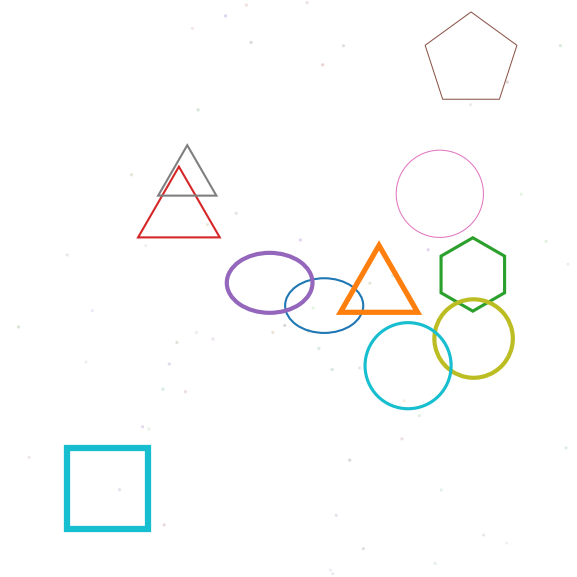[{"shape": "oval", "thickness": 1, "radius": 0.34, "center": [0.561, 0.47]}, {"shape": "triangle", "thickness": 2.5, "radius": 0.39, "center": [0.656, 0.497]}, {"shape": "hexagon", "thickness": 1.5, "radius": 0.32, "center": [0.819, 0.524]}, {"shape": "triangle", "thickness": 1, "radius": 0.41, "center": [0.31, 0.629]}, {"shape": "oval", "thickness": 2, "radius": 0.37, "center": [0.467, 0.509]}, {"shape": "pentagon", "thickness": 0.5, "radius": 0.42, "center": [0.816, 0.895]}, {"shape": "circle", "thickness": 0.5, "radius": 0.38, "center": [0.762, 0.664]}, {"shape": "triangle", "thickness": 1, "radius": 0.29, "center": [0.324, 0.689]}, {"shape": "circle", "thickness": 2, "radius": 0.34, "center": [0.82, 0.413]}, {"shape": "square", "thickness": 3, "radius": 0.35, "center": [0.186, 0.153]}, {"shape": "circle", "thickness": 1.5, "radius": 0.37, "center": [0.707, 0.366]}]